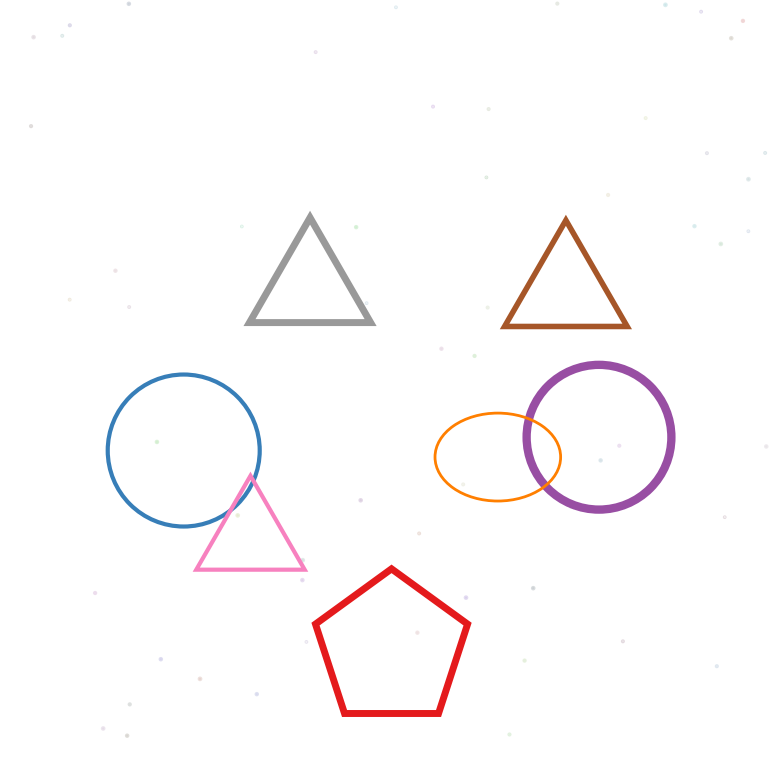[{"shape": "pentagon", "thickness": 2.5, "radius": 0.52, "center": [0.508, 0.157]}, {"shape": "circle", "thickness": 1.5, "radius": 0.49, "center": [0.239, 0.415]}, {"shape": "circle", "thickness": 3, "radius": 0.47, "center": [0.778, 0.432]}, {"shape": "oval", "thickness": 1, "radius": 0.41, "center": [0.647, 0.406]}, {"shape": "triangle", "thickness": 2, "radius": 0.46, "center": [0.735, 0.622]}, {"shape": "triangle", "thickness": 1.5, "radius": 0.41, "center": [0.325, 0.301]}, {"shape": "triangle", "thickness": 2.5, "radius": 0.45, "center": [0.403, 0.626]}]